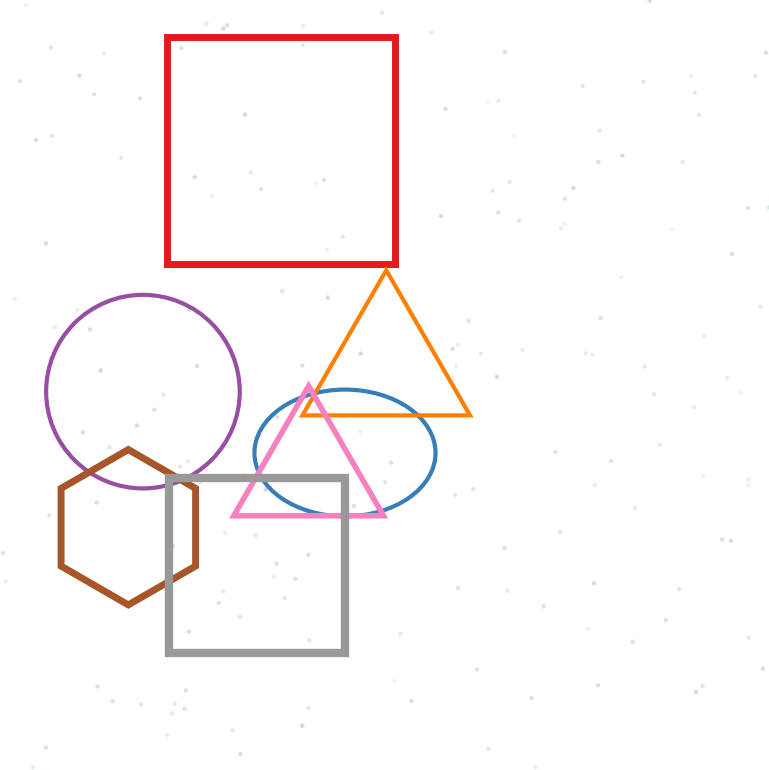[{"shape": "square", "thickness": 2.5, "radius": 0.74, "center": [0.365, 0.805]}, {"shape": "oval", "thickness": 1.5, "radius": 0.59, "center": [0.448, 0.412]}, {"shape": "circle", "thickness": 1.5, "radius": 0.63, "center": [0.186, 0.491]}, {"shape": "triangle", "thickness": 1.5, "radius": 0.63, "center": [0.502, 0.523]}, {"shape": "hexagon", "thickness": 2.5, "radius": 0.5, "center": [0.167, 0.315]}, {"shape": "triangle", "thickness": 2, "radius": 0.56, "center": [0.401, 0.386]}, {"shape": "square", "thickness": 3, "radius": 0.57, "center": [0.334, 0.266]}]